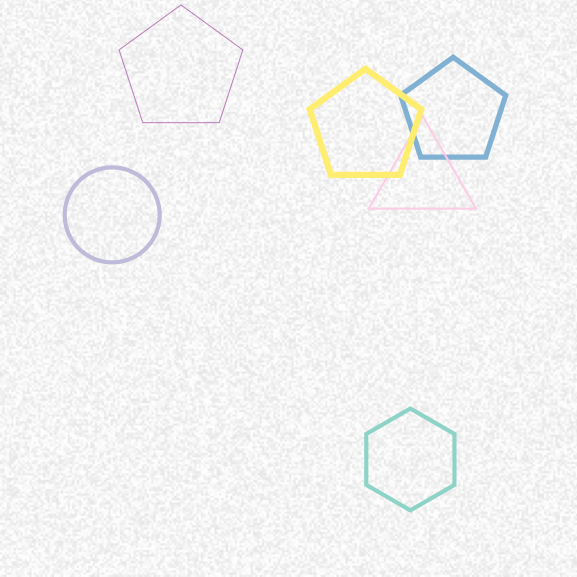[{"shape": "hexagon", "thickness": 2, "radius": 0.44, "center": [0.711, 0.204]}, {"shape": "circle", "thickness": 2, "radius": 0.41, "center": [0.194, 0.627]}, {"shape": "pentagon", "thickness": 2.5, "radius": 0.48, "center": [0.785, 0.804]}, {"shape": "triangle", "thickness": 1, "radius": 0.54, "center": [0.732, 0.691]}, {"shape": "pentagon", "thickness": 0.5, "radius": 0.56, "center": [0.313, 0.878]}, {"shape": "pentagon", "thickness": 3, "radius": 0.51, "center": [0.633, 0.779]}]